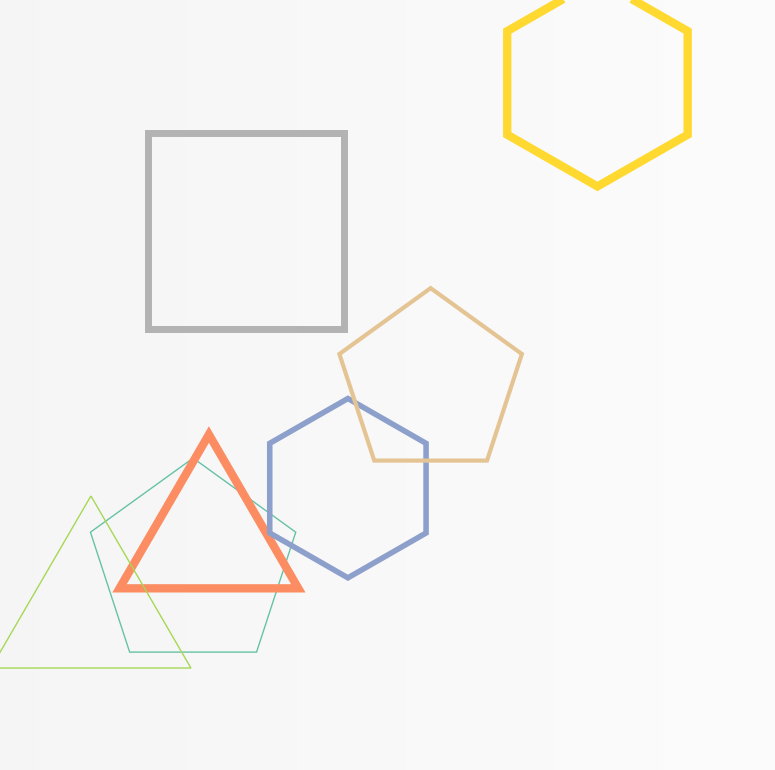[{"shape": "pentagon", "thickness": 0.5, "radius": 0.7, "center": [0.249, 0.266]}, {"shape": "triangle", "thickness": 3, "radius": 0.67, "center": [0.27, 0.303]}, {"shape": "hexagon", "thickness": 2, "radius": 0.58, "center": [0.449, 0.366]}, {"shape": "triangle", "thickness": 0.5, "radius": 0.75, "center": [0.117, 0.207]}, {"shape": "hexagon", "thickness": 3, "radius": 0.67, "center": [0.771, 0.892]}, {"shape": "pentagon", "thickness": 1.5, "radius": 0.62, "center": [0.556, 0.502]}, {"shape": "square", "thickness": 2.5, "radius": 0.63, "center": [0.318, 0.7]}]